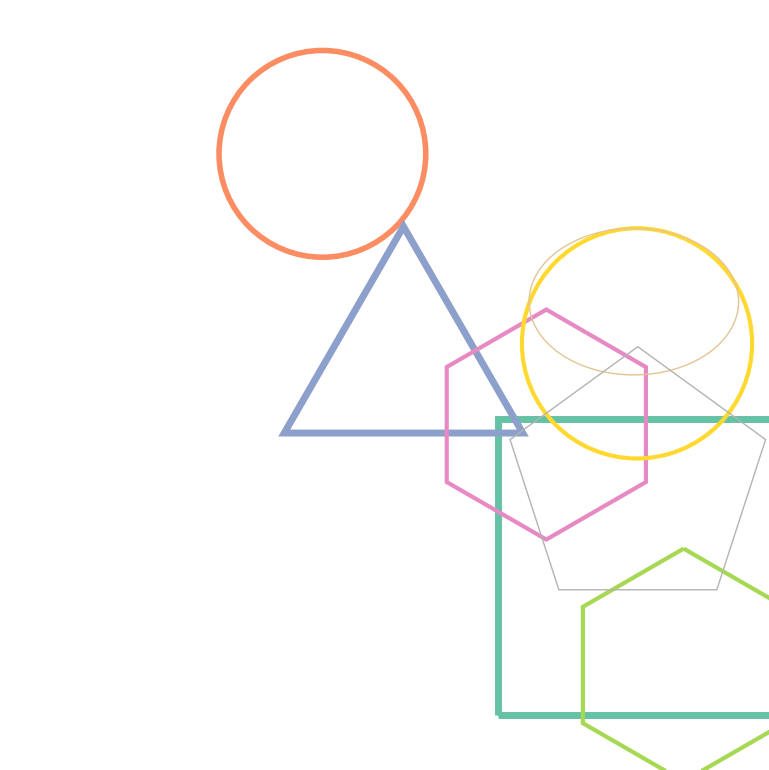[{"shape": "square", "thickness": 2.5, "radius": 0.96, "center": [0.838, 0.263]}, {"shape": "circle", "thickness": 2, "radius": 0.67, "center": [0.419, 0.8]}, {"shape": "triangle", "thickness": 2.5, "radius": 0.89, "center": [0.524, 0.527]}, {"shape": "hexagon", "thickness": 1.5, "radius": 0.75, "center": [0.709, 0.449]}, {"shape": "hexagon", "thickness": 1.5, "radius": 0.76, "center": [0.888, 0.136]}, {"shape": "circle", "thickness": 1.5, "radius": 0.75, "center": [0.827, 0.554]}, {"shape": "oval", "thickness": 0.5, "radius": 0.68, "center": [0.823, 0.608]}, {"shape": "pentagon", "thickness": 0.5, "radius": 0.87, "center": [0.828, 0.375]}]